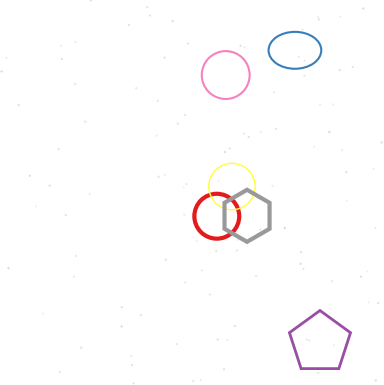[{"shape": "circle", "thickness": 3, "radius": 0.29, "center": [0.563, 0.438]}, {"shape": "oval", "thickness": 1.5, "radius": 0.34, "center": [0.766, 0.869]}, {"shape": "pentagon", "thickness": 2, "radius": 0.42, "center": [0.831, 0.11]}, {"shape": "circle", "thickness": 1, "radius": 0.3, "center": [0.603, 0.516]}, {"shape": "circle", "thickness": 1.5, "radius": 0.31, "center": [0.586, 0.805]}, {"shape": "hexagon", "thickness": 3, "radius": 0.34, "center": [0.642, 0.439]}]